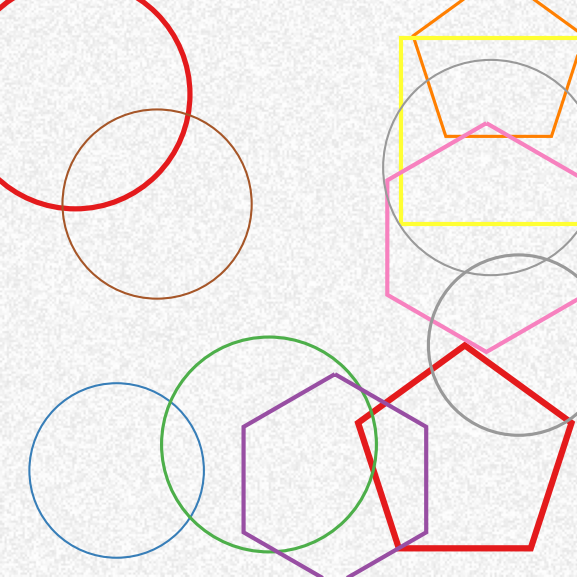[{"shape": "pentagon", "thickness": 3, "radius": 0.97, "center": [0.805, 0.207]}, {"shape": "circle", "thickness": 2.5, "radius": 0.99, "center": [0.131, 0.836]}, {"shape": "circle", "thickness": 1, "radius": 0.76, "center": [0.202, 0.184]}, {"shape": "circle", "thickness": 1.5, "radius": 0.93, "center": [0.466, 0.229]}, {"shape": "hexagon", "thickness": 2, "radius": 0.91, "center": [0.58, 0.169]}, {"shape": "pentagon", "thickness": 1.5, "radius": 0.78, "center": [0.863, 0.889]}, {"shape": "square", "thickness": 2, "radius": 0.81, "center": [0.856, 0.773]}, {"shape": "circle", "thickness": 1, "radius": 0.82, "center": [0.272, 0.646]}, {"shape": "hexagon", "thickness": 2, "radius": 0.99, "center": [0.842, 0.588]}, {"shape": "circle", "thickness": 1.5, "radius": 0.78, "center": [0.898, 0.402]}, {"shape": "circle", "thickness": 1, "radius": 0.93, "center": [0.85, 0.709]}]